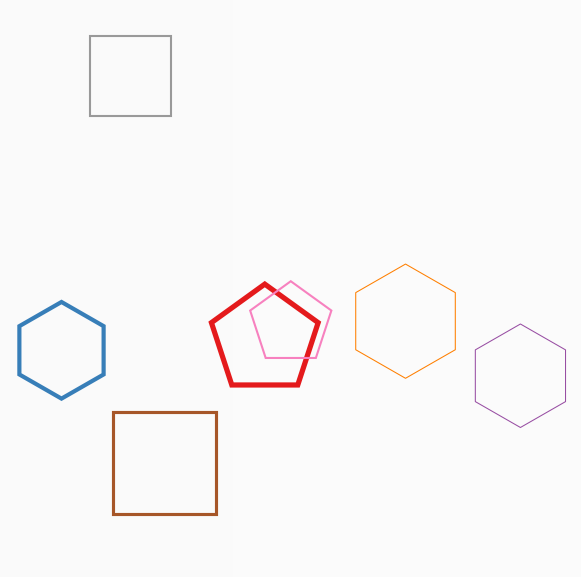[{"shape": "pentagon", "thickness": 2.5, "radius": 0.48, "center": [0.456, 0.411]}, {"shape": "hexagon", "thickness": 2, "radius": 0.42, "center": [0.106, 0.393]}, {"shape": "hexagon", "thickness": 0.5, "radius": 0.45, "center": [0.895, 0.348]}, {"shape": "hexagon", "thickness": 0.5, "radius": 0.49, "center": [0.698, 0.443]}, {"shape": "square", "thickness": 1.5, "radius": 0.45, "center": [0.283, 0.197]}, {"shape": "pentagon", "thickness": 1, "radius": 0.37, "center": [0.5, 0.439]}, {"shape": "square", "thickness": 1, "radius": 0.35, "center": [0.225, 0.868]}]